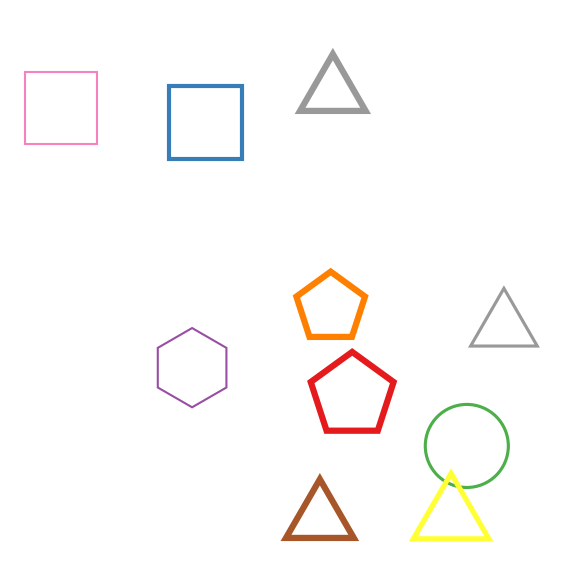[{"shape": "pentagon", "thickness": 3, "radius": 0.38, "center": [0.61, 0.314]}, {"shape": "square", "thickness": 2, "radius": 0.32, "center": [0.356, 0.787]}, {"shape": "circle", "thickness": 1.5, "radius": 0.36, "center": [0.808, 0.227]}, {"shape": "hexagon", "thickness": 1, "radius": 0.34, "center": [0.333, 0.362]}, {"shape": "pentagon", "thickness": 3, "radius": 0.31, "center": [0.573, 0.466]}, {"shape": "triangle", "thickness": 2.5, "radius": 0.38, "center": [0.781, 0.104]}, {"shape": "triangle", "thickness": 3, "radius": 0.34, "center": [0.554, 0.102]}, {"shape": "square", "thickness": 1, "radius": 0.31, "center": [0.106, 0.812]}, {"shape": "triangle", "thickness": 1.5, "radius": 0.33, "center": [0.873, 0.433]}, {"shape": "triangle", "thickness": 3, "radius": 0.33, "center": [0.576, 0.84]}]